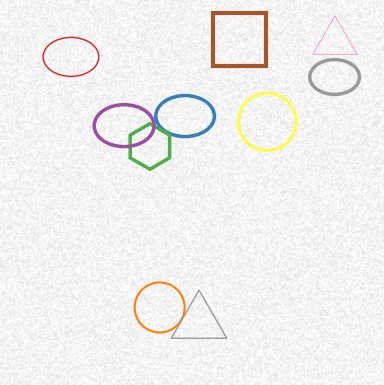[{"shape": "oval", "thickness": 1, "radius": 0.36, "center": [0.184, 0.852]}, {"shape": "oval", "thickness": 2.5, "radius": 0.38, "center": [0.481, 0.699]}, {"shape": "hexagon", "thickness": 2.5, "radius": 0.3, "center": [0.389, 0.62]}, {"shape": "oval", "thickness": 2.5, "radius": 0.39, "center": [0.322, 0.674]}, {"shape": "circle", "thickness": 1.5, "radius": 0.32, "center": [0.415, 0.201]}, {"shape": "circle", "thickness": 2, "radius": 0.37, "center": [0.694, 0.684]}, {"shape": "square", "thickness": 3, "radius": 0.34, "center": [0.621, 0.897]}, {"shape": "triangle", "thickness": 0.5, "radius": 0.33, "center": [0.87, 0.892]}, {"shape": "oval", "thickness": 2.5, "radius": 0.32, "center": [0.869, 0.8]}, {"shape": "triangle", "thickness": 1, "radius": 0.42, "center": [0.517, 0.163]}]